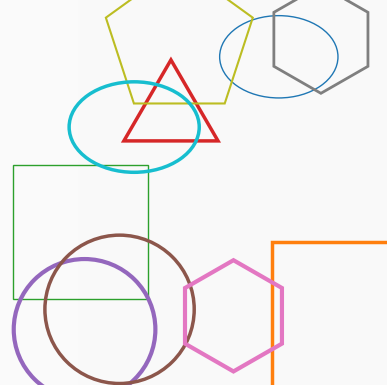[{"shape": "oval", "thickness": 1, "radius": 0.76, "center": [0.72, 0.852]}, {"shape": "square", "thickness": 2.5, "radius": 0.95, "center": [0.893, 0.18]}, {"shape": "square", "thickness": 1, "radius": 0.87, "center": [0.208, 0.398]}, {"shape": "triangle", "thickness": 2.5, "radius": 0.7, "center": [0.441, 0.704]}, {"shape": "circle", "thickness": 3, "radius": 0.91, "center": [0.218, 0.144]}, {"shape": "circle", "thickness": 2.5, "radius": 0.96, "center": [0.309, 0.197]}, {"shape": "hexagon", "thickness": 3, "radius": 0.72, "center": [0.603, 0.18]}, {"shape": "hexagon", "thickness": 2, "radius": 0.7, "center": [0.828, 0.898]}, {"shape": "pentagon", "thickness": 1.5, "radius": 1.0, "center": [0.463, 0.892]}, {"shape": "oval", "thickness": 2.5, "radius": 0.84, "center": [0.346, 0.67]}]